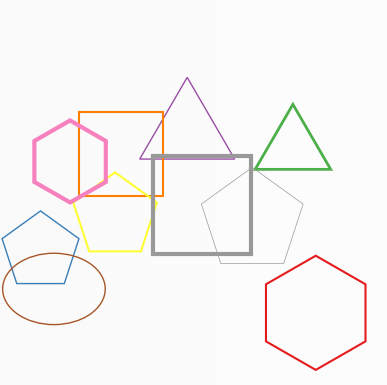[{"shape": "hexagon", "thickness": 1.5, "radius": 0.74, "center": [0.815, 0.187]}, {"shape": "pentagon", "thickness": 1, "radius": 0.52, "center": [0.105, 0.348]}, {"shape": "triangle", "thickness": 2, "radius": 0.56, "center": [0.756, 0.616]}, {"shape": "triangle", "thickness": 1, "radius": 0.71, "center": [0.483, 0.658]}, {"shape": "square", "thickness": 1.5, "radius": 0.54, "center": [0.312, 0.6]}, {"shape": "pentagon", "thickness": 1.5, "radius": 0.57, "center": [0.297, 0.439]}, {"shape": "oval", "thickness": 1, "radius": 0.66, "center": [0.139, 0.25]}, {"shape": "hexagon", "thickness": 3, "radius": 0.53, "center": [0.181, 0.581]}, {"shape": "square", "thickness": 3, "radius": 0.63, "center": [0.522, 0.467]}, {"shape": "pentagon", "thickness": 0.5, "radius": 0.69, "center": [0.651, 0.427]}]